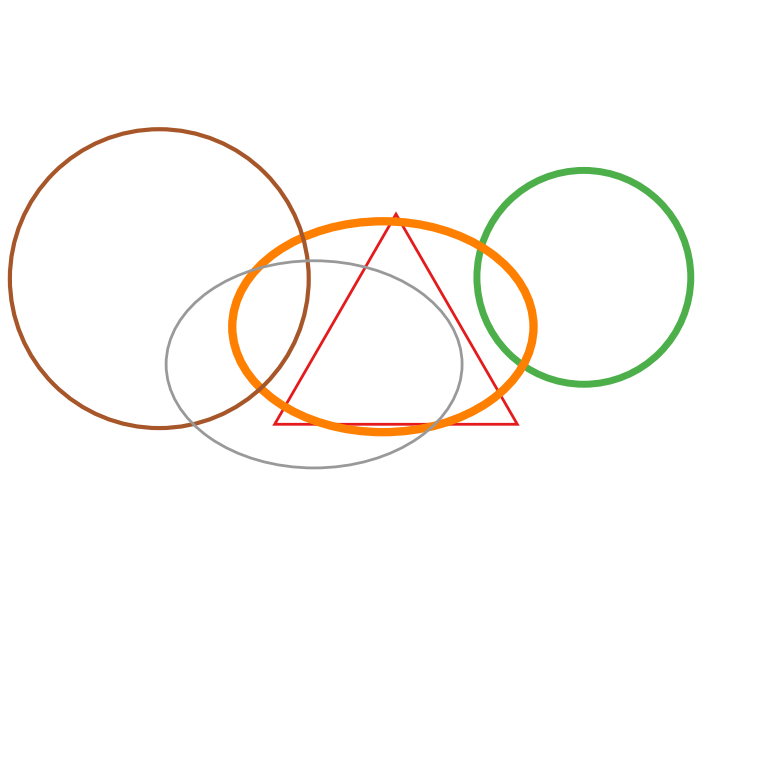[{"shape": "triangle", "thickness": 1, "radius": 0.91, "center": [0.514, 0.54]}, {"shape": "circle", "thickness": 2.5, "radius": 0.69, "center": [0.758, 0.64]}, {"shape": "oval", "thickness": 3, "radius": 0.98, "center": [0.497, 0.576]}, {"shape": "circle", "thickness": 1.5, "radius": 0.97, "center": [0.207, 0.638]}, {"shape": "oval", "thickness": 1, "radius": 0.96, "center": [0.408, 0.527]}]